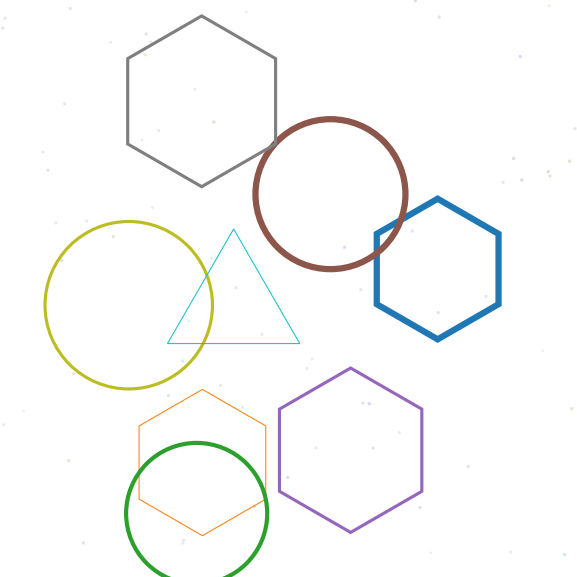[{"shape": "hexagon", "thickness": 3, "radius": 0.61, "center": [0.758, 0.533]}, {"shape": "hexagon", "thickness": 0.5, "radius": 0.63, "center": [0.351, 0.198]}, {"shape": "circle", "thickness": 2, "radius": 0.61, "center": [0.341, 0.11]}, {"shape": "hexagon", "thickness": 1.5, "radius": 0.71, "center": [0.607, 0.22]}, {"shape": "circle", "thickness": 3, "radius": 0.65, "center": [0.572, 0.663]}, {"shape": "hexagon", "thickness": 1.5, "radius": 0.74, "center": [0.349, 0.824]}, {"shape": "circle", "thickness": 1.5, "radius": 0.72, "center": [0.223, 0.471]}, {"shape": "triangle", "thickness": 0.5, "radius": 0.66, "center": [0.405, 0.47]}]